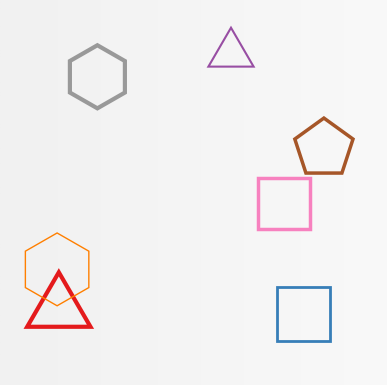[{"shape": "triangle", "thickness": 3, "radius": 0.47, "center": [0.152, 0.198]}, {"shape": "square", "thickness": 2, "radius": 0.35, "center": [0.783, 0.185]}, {"shape": "triangle", "thickness": 1.5, "radius": 0.34, "center": [0.596, 0.861]}, {"shape": "hexagon", "thickness": 1, "radius": 0.47, "center": [0.147, 0.3]}, {"shape": "pentagon", "thickness": 2.5, "radius": 0.39, "center": [0.836, 0.614]}, {"shape": "square", "thickness": 2.5, "radius": 0.34, "center": [0.734, 0.472]}, {"shape": "hexagon", "thickness": 3, "radius": 0.41, "center": [0.251, 0.801]}]